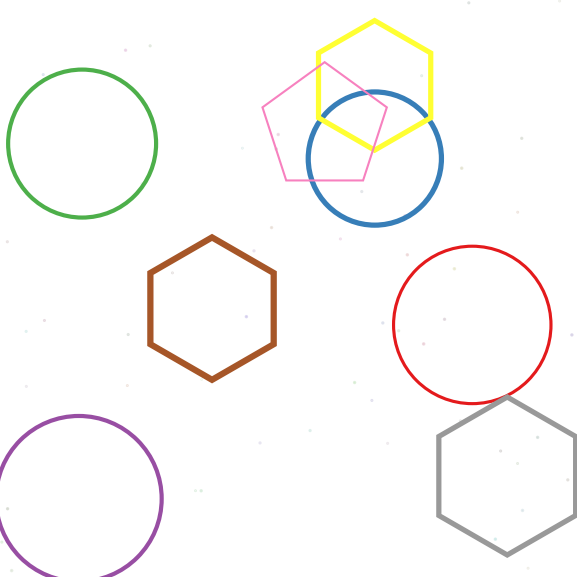[{"shape": "circle", "thickness": 1.5, "radius": 0.68, "center": [0.818, 0.436]}, {"shape": "circle", "thickness": 2.5, "radius": 0.58, "center": [0.649, 0.725]}, {"shape": "circle", "thickness": 2, "radius": 0.64, "center": [0.142, 0.751]}, {"shape": "circle", "thickness": 2, "radius": 0.72, "center": [0.137, 0.135]}, {"shape": "hexagon", "thickness": 2.5, "radius": 0.56, "center": [0.649, 0.851]}, {"shape": "hexagon", "thickness": 3, "radius": 0.62, "center": [0.367, 0.465]}, {"shape": "pentagon", "thickness": 1, "radius": 0.57, "center": [0.562, 0.778]}, {"shape": "hexagon", "thickness": 2.5, "radius": 0.68, "center": [0.878, 0.175]}]